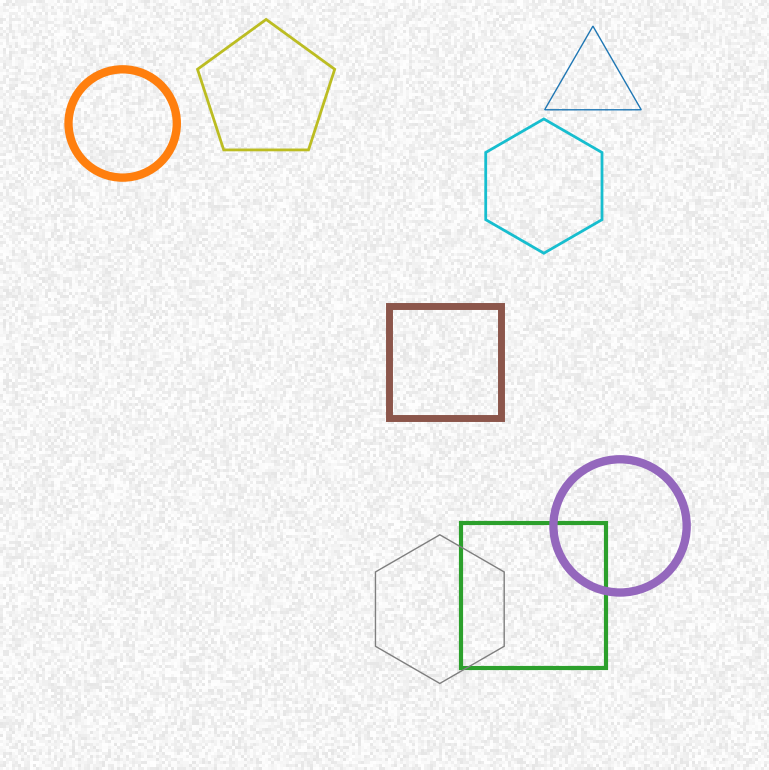[{"shape": "triangle", "thickness": 0.5, "radius": 0.36, "center": [0.77, 0.894]}, {"shape": "circle", "thickness": 3, "radius": 0.35, "center": [0.159, 0.84]}, {"shape": "square", "thickness": 1.5, "radius": 0.47, "center": [0.693, 0.227]}, {"shape": "circle", "thickness": 3, "radius": 0.43, "center": [0.805, 0.317]}, {"shape": "square", "thickness": 2.5, "radius": 0.36, "center": [0.578, 0.53]}, {"shape": "hexagon", "thickness": 0.5, "radius": 0.48, "center": [0.571, 0.209]}, {"shape": "pentagon", "thickness": 1, "radius": 0.47, "center": [0.346, 0.881]}, {"shape": "hexagon", "thickness": 1, "radius": 0.44, "center": [0.706, 0.758]}]